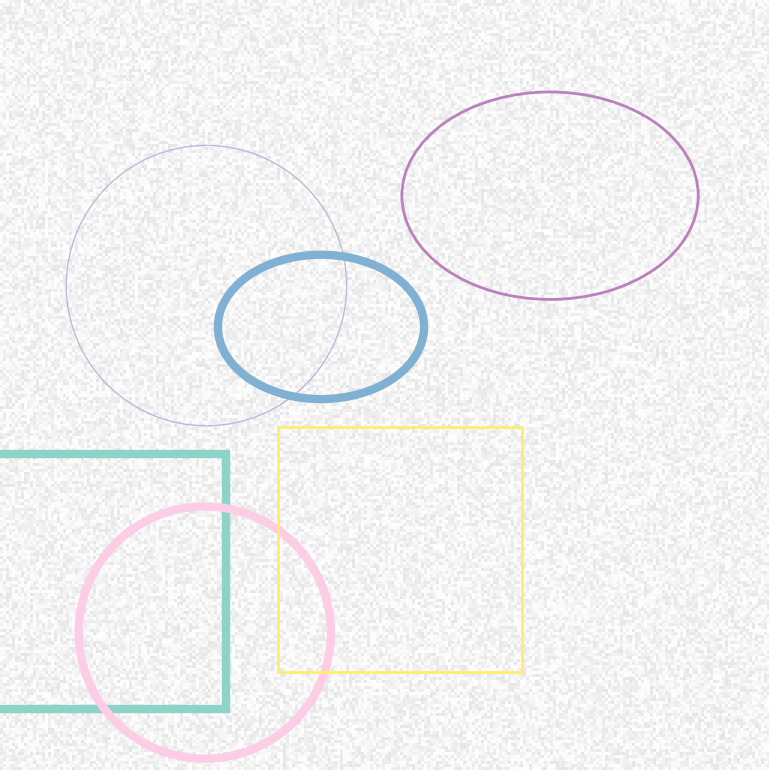[{"shape": "square", "thickness": 3, "radius": 0.83, "center": [0.128, 0.244]}, {"shape": "circle", "thickness": 0.5, "radius": 0.91, "center": [0.268, 0.629]}, {"shape": "oval", "thickness": 3, "radius": 0.67, "center": [0.417, 0.575]}, {"shape": "circle", "thickness": 3, "radius": 0.82, "center": [0.266, 0.178]}, {"shape": "oval", "thickness": 1, "radius": 0.96, "center": [0.714, 0.746]}, {"shape": "square", "thickness": 1, "radius": 0.79, "center": [0.52, 0.287]}]